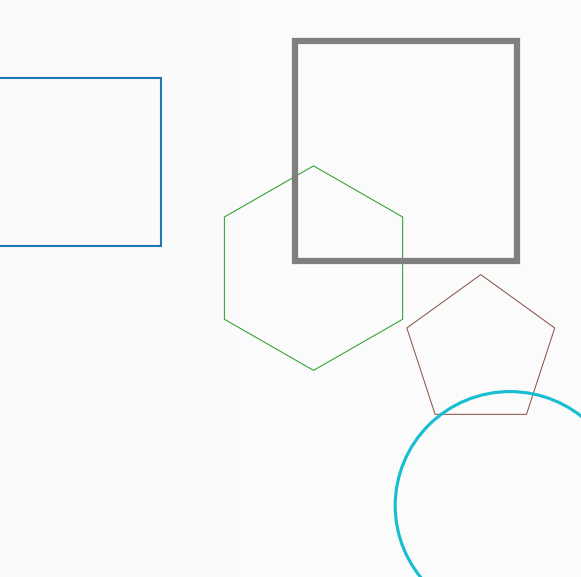[{"shape": "square", "thickness": 1, "radius": 0.73, "center": [0.132, 0.719]}, {"shape": "hexagon", "thickness": 0.5, "radius": 0.89, "center": [0.539, 0.535]}, {"shape": "pentagon", "thickness": 0.5, "radius": 0.67, "center": [0.827, 0.39]}, {"shape": "square", "thickness": 3, "radius": 0.95, "center": [0.699, 0.738]}, {"shape": "circle", "thickness": 1.5, "radius": 0.99, "center": [0.877, 0.124]}]